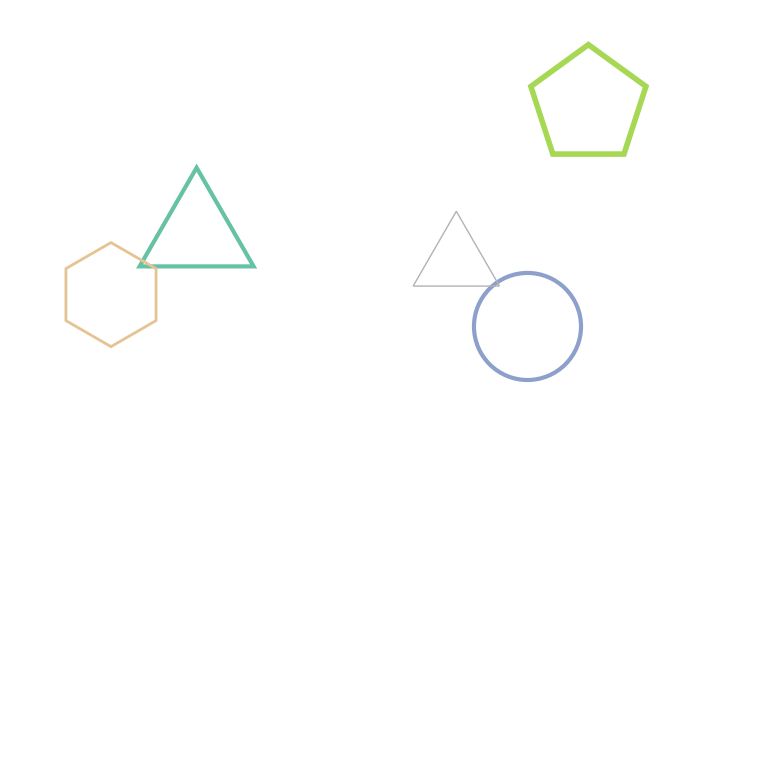[{"shape": "triangle", "thickness": 1.5, "radius": 0.43, "center": [0.255, 0.697]}, {"shape": "circle", "thickness": 1.5, "radius": 0.35, "center": [0.685, 0.576]}, {"shape": "pentagon", "thickness": 2, "radius": 0.39, "center": [0.764, 0.863]}, {"shape": "hexagon", "thickness": 1, "radius": 0.34, "center": [0.144, 0.617]}, {"shape": "triangle", "thickness": 0.5, "radius": 0.32, "center": [0.593, 0.661]}]